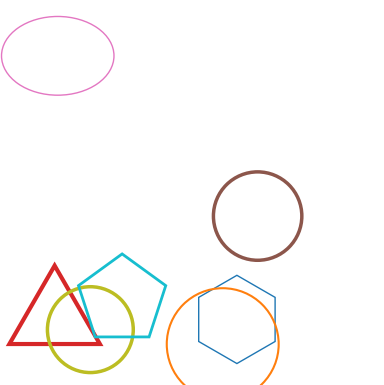[{"shape": "hexagon", "thickness": 1, "radius": 0.57, "center": [0.615, 0.17]}, {"shape": "circle", "thickness": 1.5, "radius": 0.73, "center": [0.578, 0.106]}, {"shape": "triangle", "thickness": 3, "radius": 0.68, "center": [0.142, 0.174]}, {"shape": "circle", "thickness": 2.5, "radius": 0.57, "center": [0.669, 0.439]}, {"shape": "oval", "thickness": 1, "radius": 0.73, "center": [0.15, 0.855]}, {"shape": "circle", "thickness": 2.5, "radius": 0.56, "center": [0.235, 0.144]}, {"shape": "pentagon", "thickness": 2, "radius": 0.6, "center": [0.317, 0.221]}]